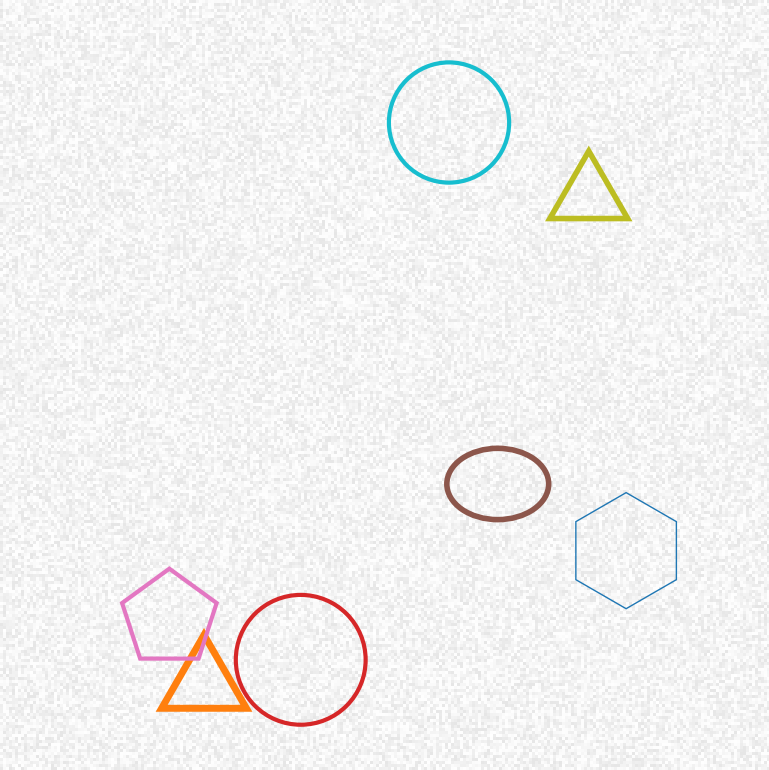[{"shape": "hexagon", "thickness": 0.5, "radius": 0.38, "center": [0.813, 0.285]}, {"shape": "triangle", "thickness": 2.5, "radius": 0.32, "center": [0.265, 0.112]}, {"shape": "circle", "thickness": 1.5, "radius": 0.42, "center": [0.391, 0.143]}, {"shape": "oval", "thickness": 2, "radius": 0.33, "center": [0.646, 0.371]}, {"shape": "pentagon", "thickness": 1.5, "radius": 0.32, "center": [0.22, 0.197]}, {"shape": "triangle", "thickness": 2, "radius": 0.29, "center": [0.765, 0.745]}, {"shape": "circle", "thickness": 1.5, "radius": 0.39, "center": [0.583, 0.841]}]